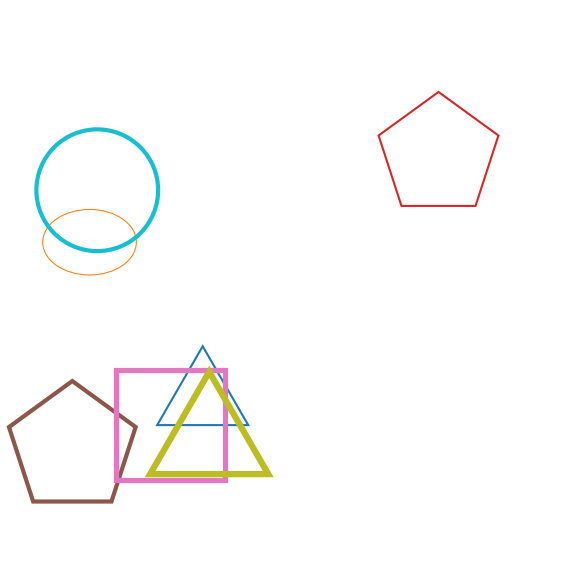[{"shape": "triangle", "thickness": 1, "radius": 0.46, "center": [0.351, 0.309]}, {"shape": "oval", "thickness": 0.5, "radius": 0.41, "center": [0.155, 0.58]}, {"shape": "pentagon", "thickness": 1, "radius": 0.55, "center": [0.759, 0.731]}, {"shape": "pentagon", "thickness": 2, "radius": 0.58, "center": [0.125, 0.224]}, {"shape": "square", "thickness": 2.5, "radius": 0.47, "center": [0.296, 0.263]}, {"shape": "triangle", "thickness": 3, "radius": 0.59, "center": [0.362, 0.237]}, {"shape": "circle", "thickness": 2, "radius": 0.53, "center": [0.168, 0.67]}]